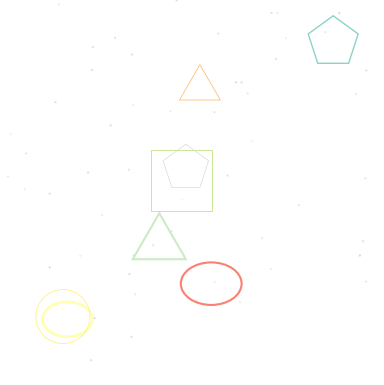[{"shape": "pentagon", "thickness": 1, "radius": 0.34, "center": [0.865, 0.891]}, {"shape": "oval", "thickness": 2, "radius": 0.32, "center": [0.175, 0.171]}, {"shape": "oval", "thickness": 1.5, "radius": 0.39, "center": [0.549, 0.263]}, {"shape": "triangle", "thickness": 0.5, "radius": 0.31, "center": [0.519, 0.771]}, {"shape": "square", "thickness": 0.5, "radius": 0.39, "center": [0.471, 0.532]}, {"shape": "pentagon", "thickness": 0.5, "radius": 0.31, "center": [0.483, 0.563]}, {"shape": "triangle", "thickness": 1.5, "radius": 0.4, "center": [0.414, 0.366]}, {"shape": "circle", "thickness": 0.5, "radius": 0.35, "center": [0.163, 0.178]}]